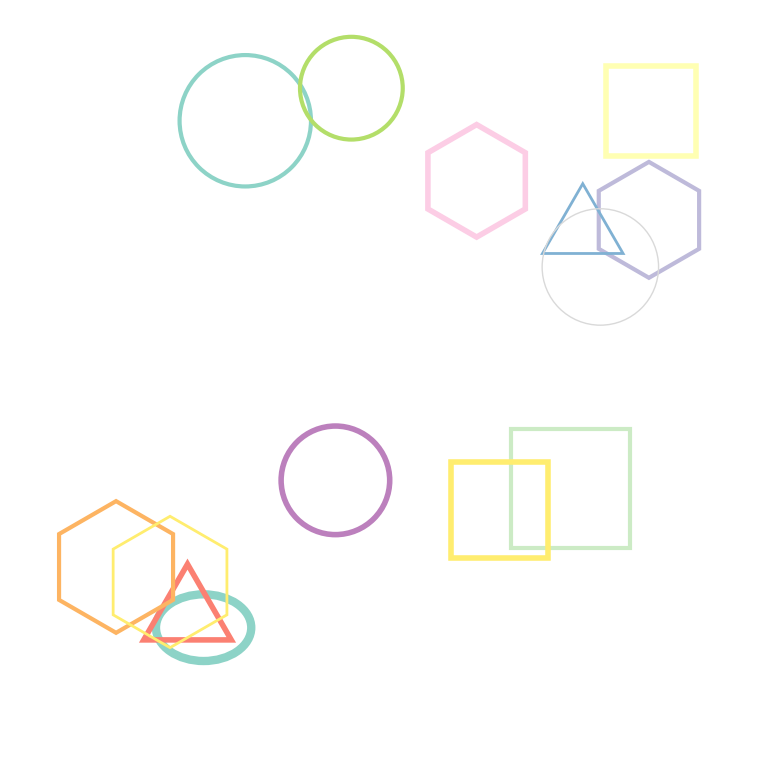[{"shape": "circle", "thickness": 1.5, "radius": 0.43, "center": [0.319, 0.843]}, {"shape": "oval", "thickness": 3, "radius": 0.31, "center": [0.264, 0.185]}, {"shape": "square", "thickness": 2, "radius": 0.29, "center": [0.845, 0.856]}, {"shape": "hexagon", "thickness": 1.5, "radius": 0.38, "center": [0.843, 0.714]}, {"shape": "triangle", "thickness": 2, "radius": 0.33, "center": [0.244, 0.202]}, {"shape": "triangle", "thickness": 1, "radius": 0.3, "center": [0.757, 0.701]}, {"shape": "hexagon", "thickness": 1.5, "radius": 0.43, "center": [0.151, 0.264]}, {"shape": "circle", "thickness": 1.5, "radius": 0.33, "center": [0.456, 0.885]}, {"shape": "hexagon", "thickness": 2, "radius": 0.37, "center": [0.619, 0.765]}, {"shape": "circle", "thickness": 0.5, "radius": 0.38, "center": [0.78, 0.653]}, {"shape": "circle", "thickness": 2, "radius": 0.35, "center": [0.436, 0.376]}, {"shape": "square", "thickness": 1.5, "radius": 0.39, "center": [0.741, 0.366]}, {"shape": "hexagon", "thickness": 1, "radius": 0.43, "center": [0.221, 0.244]}, {"shape": "square", "thickness": 2, "radius": 0.31, "center": [0.649, 0.338]}]